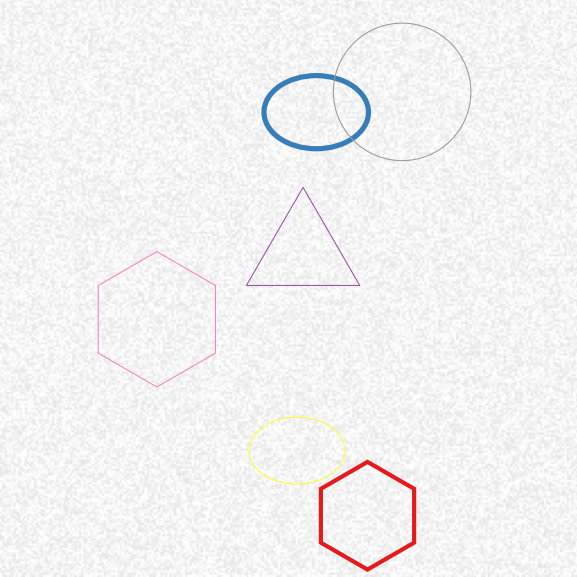[{"shape": "hexagon", "thickness": 2, "radius": 0.47, "center": [0.636, 0.106]}, {"shape": "oval", "thickness": 2.5, "radius": 0.45, "center": [0.548, 0.805]}, {"shape": "triangle", "thickness": 0.5, "radius": 0.57, "center": [0.525, 0.561]}, {"shape": "oval", "thickness": 0.5, "radius": 0.41, "center": [0.514, 0.219]}, {"shape": "hexagon", "thickness": 0.5, "radius": 0.59, "center": [0.272, 0.446]}, {"shape": "circle", "thickness": 0.5, "radius": 0.6, "center": [0.696, 0.84]}]